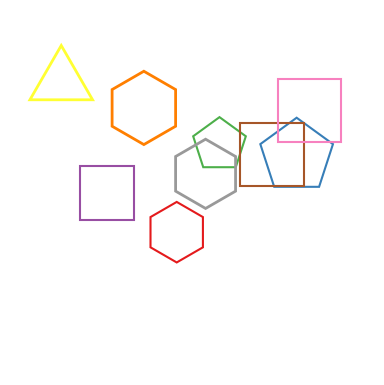[{"shape": "hexagon", "thickness": 1.5, "radius": 0.39, "center": [0.459, 0.397]}, {"shape": "pentagon", "thickness": 1.5, "radius": 0.5, "center": [0.77, 0.595]}, {"shape": "pentagon", "thickness": 1.5, "radius": 0.36, "center": [0.57, 0.624]}, {"shape": "square", "thickness": 1.5, "radius": 0.36, "center": [0.278, 0.499]}, {"shape": "hexagon", "thickness": 2, "radius": 0.48, "center": [0.374, 0.72]}, {"shape": "triangle", "thickness": 2, "radius": 0.47, "center": [0.159, 0.788]}, {"shape": "square", "thickness": 1.5, "radius": 0.41, "center": [0.706, 0.599]}, {"shape": "square", "thickness": 1.5, "radius": 0.41, "center": [0.803, 0.712]}, {"shape": "hexagon", "thickness": 2, "radius": 0.45, "center": [0.534, 0.548]}]